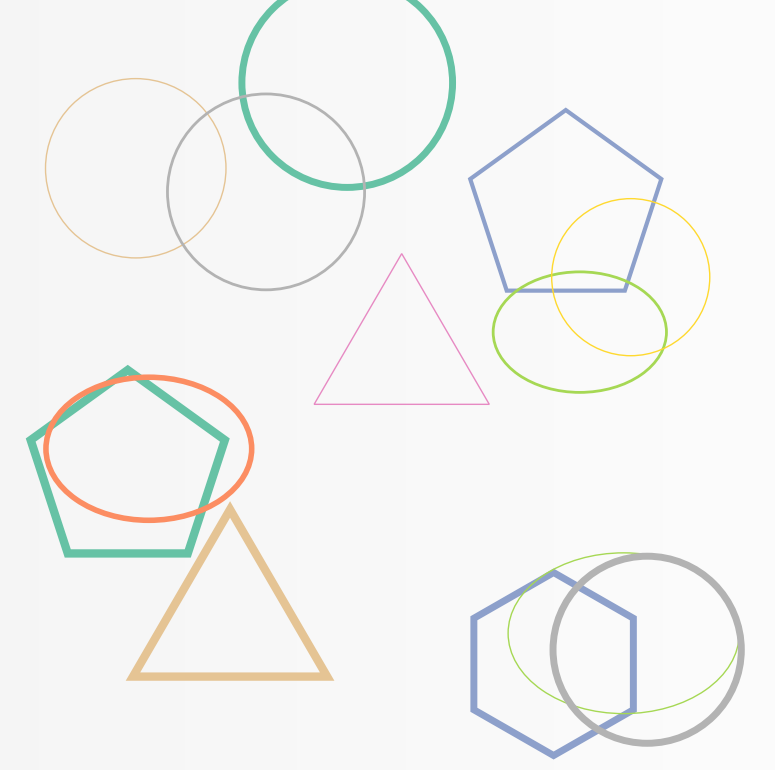[{"shape": "pentagon", "thickness": 3, "radius": 0.66, "center": [0.165, 0.388]}, {"shape": "circle", "thickness": 2.5, "radius": 0.68, "center": [0.448, 0.893]}, {"shape": "oval", "thickness": 2, "radius": 0.66, "center": [0.192, 0.417]}, {"shape": "hexagon", "thickness": 2.5, "radius": 0.59, "center": [0.714, 0.138]}, {"shape": "pentagon", "thickness": 1.5, "radius": 0.65, "center": [0.73, 0.727]}, {"shape": "triangle", "thickness": 0.5, "radius": 0.65, "center": [0.518, 0.54]}, {"shape": "oval", "thickness": 0.5, "radius": 0.75, "center": [0.805, 0.178]}, {"shape": "oval", "thickness": 1, "radius": 0.56, "center": [0.748, 0.569]}, {"shape": "circle", "thickness": 0.5, "radius": 0.51, "center": [0.814, 0.64]}, {"shape": "triangle", "thickness": 3, "radius": 0.72, "center": [0.297, 0.194]}, {"shape": "circle", "thickness": 0.5, "radius": 0.58, "center": [0.175, 0.781]}, {"shape": "circle", "thickness": 2.5, "radius": 0.61, "center": [0.835, 0.156]}, {"shape": "circle", "thickness": 1, "radius": 0.64, "center": [0.343, 0.751]}]